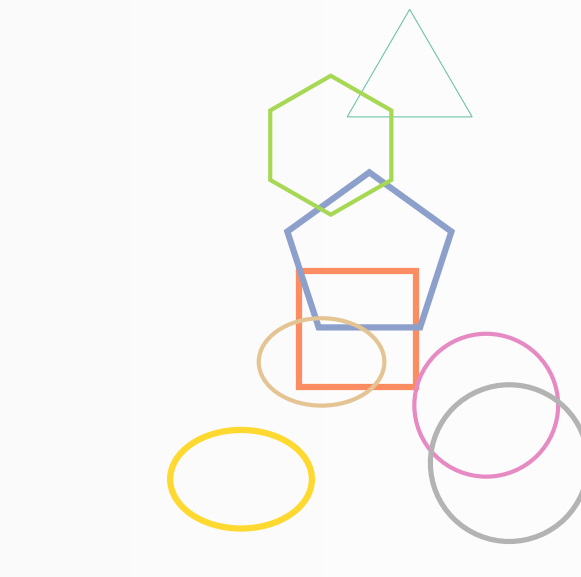[{"shape": "triangle", "thickness": 0.5, "radius": 0.62, "center": [0.705, 0.859]}, {"shape": "square", "thickness": 3, "radius": 0.5, "center": [0.616, 0.429]}, {"shape": "pentagon", "thickness": 3, "radius": 0.74, "center": [0.635, 0.552]}, {"shape": "circle", "thickness": 2, "radius": 0.62, "center": [0.837, 0.297]}, {"shape": "hexagon", "thickness": 2, "radius": 0.6, "center": [0.569, 0.748]}, {"shape": "oval", "thickness": 3, "radius": 0.61, "center": [0.415, 0.169]}, {"shape": "oval", "thickness": 2, "radius": 0.54, "center": [0.553, 0.372]}, {"shape": "circle", "thickness": 2.5, "radius": 0.68, "center": [0.876, 0.197]}]